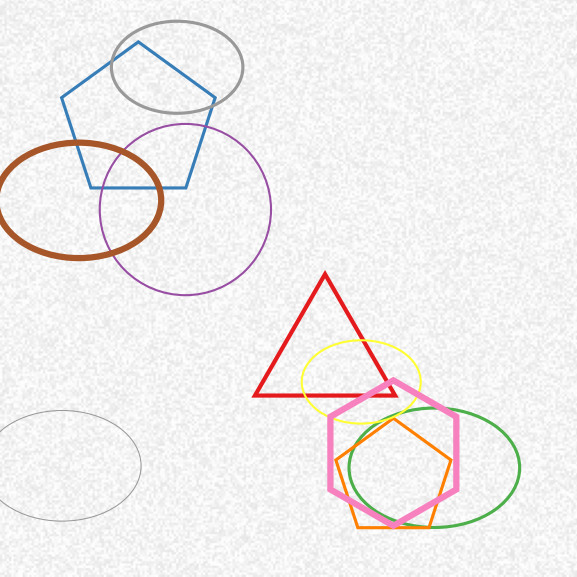[{"shape": "triangle", "thickness": 2, "radius": 0.7, "center": [0.563, 0.384]}, {"shape": "pentagon", "thickness": 1.5, "radius": 0.7, "center": [0.24, 0.787]}, {"shape": "oval", "thickness": 1.5, "radius": 0.74, "center": [0.752, 0.189]}, {"shape": "circle", "thickness": 1, "radius": 0.74, "center": [0.321, 0.636]}, {"shape": "pentagon", "thickness": 1.5, "radius": 0.52, "center": [0.681, 0.17]}, {"shape": "oval", "thickness": 1, "radius": 0.52, "center": [0.626, 0.338]}, {"shape": "oval", "thickness": 3, "radius": 0.71, "center": [0.136, 0.652]}, {"shape": "hexagon", "thickness": 3, "radius": 0.63, "center": [0.681, 0.215]}, {"shape": "oval", "thickness": 1.5, "radius": 0.57, "center": [0.307, 0.883]}, {"shape": "oval", "thickness": 0.5, "radius": 0.68, "center": [0.107, 0.193]}]